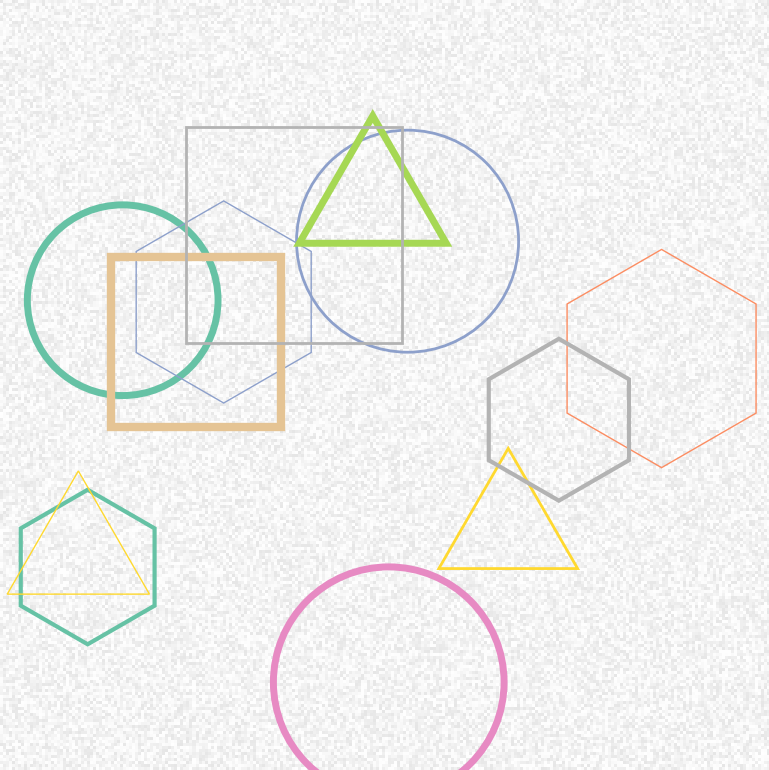[{"shape": "hexagon", "thickness": 1.5, "radius": 0.5, "center": [0.114, 0.264]}, {"shape": "circle", "thickness": 2.5, "radius": 0.62, "center": [0.159, 0.61]}, {"shape": "hexagon", "thickness": 0.5, "radius": 0.71, "center": [0.859, 0.534]}, {"shape": "circle", "thickness": 1, "radius": 0.72, "center": [0.529, 0.687]}, {"shape": "hexagon", "thickness": 0.5, "radius": 0.66, "center": [0.291, 0.608]}, {"shape": "circle", "thickness": 2.5, "radius": 0.75, "center": [0.505, 0.114]}, {"shape": "triangle", "thickness": 2.5, "radius": 0.55, "center": [0.484, 0.739]}, {"shape": "triangle", "thickness": 1, "radius": 0.52, "center": [0.66, 0.314]}, {"shape": "triangle", "thickness": 0.5, "radius": 0.53, "center": [0.102, 0.282]}, {"shape": "square", "thickness": 3, "radius": 0.55, "center": [0.255, 0.556]}, {"shape": "square", "thickness": 1, "radius": 0.7, "center": [0.382, 0.695]}, {"shape": "hexagon", "thickness": 1.5, "radius": 0.53, "center": [0.726, 0.455]}]